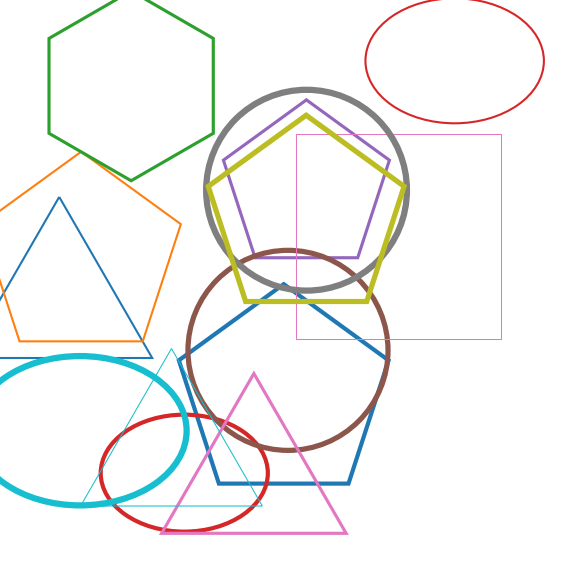[{"shape": "pentagon", "thickness": 2, "radius": 0.95, "center": [0.491, 0.316]}, {"shape": "triangle", "thickness": 1, "radius": 0.93, "center": [0.103, 0.472]}, {"shape": "pentagon", "thickness": 1, "radius": 0.91, "center": [0.141, 0.555]}, {"shape": "hexagon", "thickness": 1.5, "radius": 0.82, "center": [0.227, 0.85]}, {"shape": "oval", "thickness": 2, "radius": 0.72, "center": [0.319, 0.18]}, {"shape": "oval", "thickness": 1, "radius": 0.77, "center": [0.787, 0.894]}, {"shape": "pentagon", "thickness": 1.5, "radius": 0.76, "center": [0.531, 0.675]}, {"shape": "circle", "thickness": 2.5, "radius": 0.87, "center": [0.499, 0.392]}, {"shape": "triangle", "thickness": 1.5, "radius": 0.92, "center": [0.44, 0.168]}, {"shape": "square", "thickness": 0.5, "radius": 0.89, "center": [0.69, 0.589]}, {"shape": "circle", "thickness": 3, "radius": 0.87, "center": [0.531, 0.67]}, {"shape": "pentagon", "thickness": 2.5, "radius": 0.89, "center": [0.53, 0.621]}, {"shape": "triangle", "thickness": 0.5, "radius": 0.91, "center": [0.297, 0.214]}, {"shape": "oval", "thickness": 3, "radius": 0.92, "center": [0.138, 0.253]}]